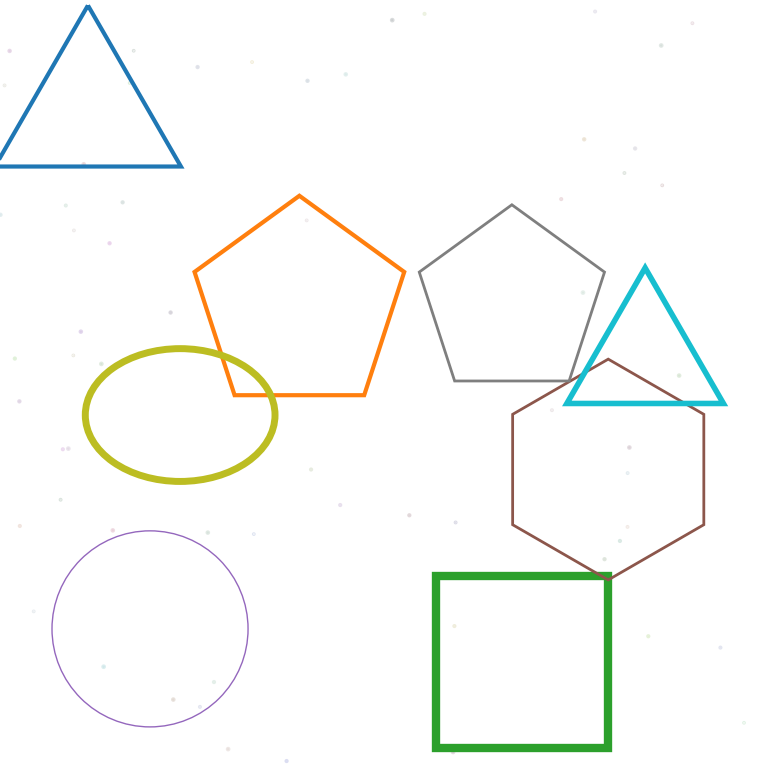[{"shape": "triangle", "thickness": 1.5, "radius": 0.7, "center": [0.114, 0.853]}, {"shape": "pentagon", "thickness": 1.5, "radius": 0.72, "center": [0.389, 0.603]}, {"shape": "square", "thickness": 3, "radius": 0.56, "center": [0.678, 0.14]}, {"shape": "circle", "thickness": 0.5, "radius": 0.64, "center": [0.195, 0.183]}, {"shape": "hexagon", "thickness": 1, "radius": 0.72, "center": [0.79, 0.39]}, {"shape": "pentagon", "thickness": 1, "radius": 0.63, "center": [0.665, 0.608]}, {"shape": "oval", "thickness": 2.5, "radius": 0.62, "center": [0.234, 0.461]}, {"shape": "triangle", "thickness": 2, "radius": 0.59, "center": [0.838, 0.535]}]